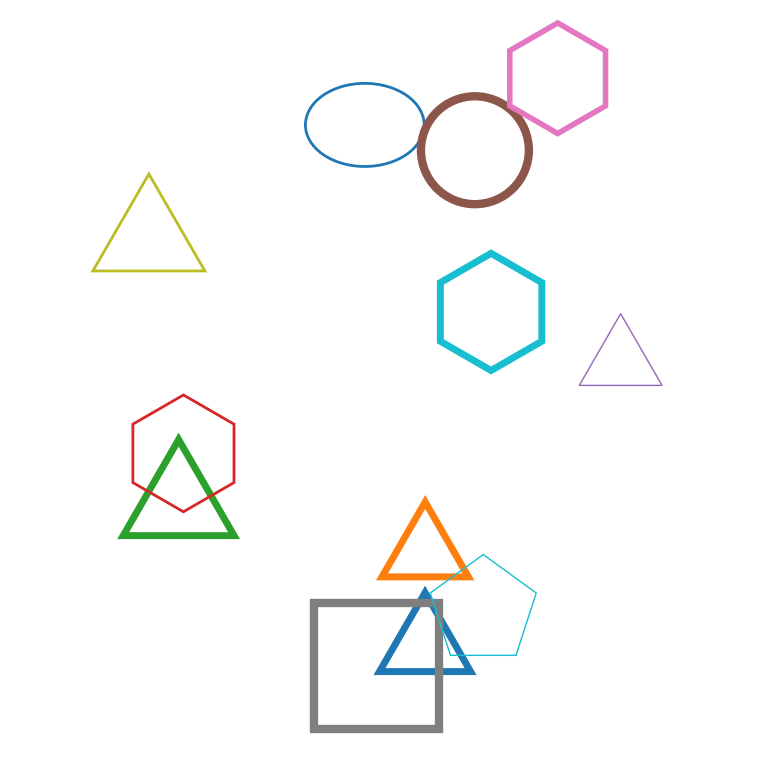[{"shape": "oval", "thickness": 1, "radius": 0.39, "center": [0.474, 0.838]}, {"shape": "triangle", "thickness": 2.5, "radius": 0.34, "center": [0.552, 0.162]}, {"shape": "triangle", "thickness": 2.5, "radius": 0.32, "center": [0.552, 0.283]}, {"shape": "triangle", "thickness": 2.5, "radius": 0.42, "center": [0.232, 0.346]}, {"shape": "hexagon", "thickness": 1, "radius": 0.38, "center": [0.238, 0.411]}, {"shape": "triangle", "thickness": 0.5, "radius": 0.31, "center": [0.806, 0.53]}, {"shape": "circle", "thickness": 3, "radius": 0.35, "center": [0.617, 0.805]}, {"shape": "hexagon", "thickness": 2, "radius": 0.36, "center": [0.724, 0.898]}, {"shape": "square", "thickness": 3, "radius": 0.41, "center": [0.489, 0.135]}, {"shape": "triangle", "thickness": 1, "radius": 0.42, "center": [0.193, 0.69]}, {"shape": "pentagon", "thickness": 0.5, "radius": 0.36, "center": [0.628, 0.207]}, {"shape": "hexagon", "thickness": 2.5, "radius": 0.38, "center": [0.638, 0.595]}]